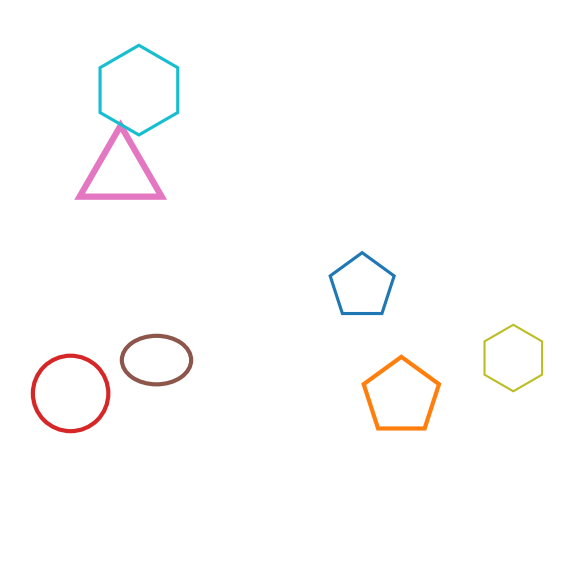[{"shape": "pentagon", "thickness": 1.5, "radius": 0.29, "center": [0.627, 0.503]}, {"shape": "pentagon", "thickness": 2, "radius": 0.34, "center": [0.695, 0.313]}, {"shape": "circle", "thickness": 2, "radius": 0.33, "center": [0.122, 0.318]}, {"shape": "oval", "thickness": 2, "radius": 0.3, "center": [0.271, 0.376]}, {"shape": "triangle", "thickness": 3, "radius": 0.41, "center": [0.209, 0.7]}, {"shape": "hexagon", "thickness": 1, "radius": 0.29, "center": [0.889, 0.379]}, {"shape": "hexagon", "thickness": 1.5, "radius": 0.39, "center": [0.241, 0.843]}]